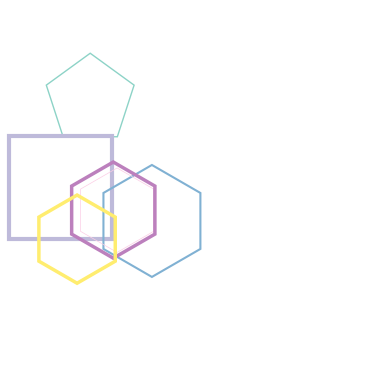[{"shape": "pentagon", "thickness": 1, "radius": 0.6, "center": [0.234, 0.742]}, {"shape": "square", "thickness": 3, "radius": 0.67, "center": [0.158, 0.514]}, {"shape": "hexagon", "thickness": 1.5, "radius": 0.73, "center": [0.395, 0.426]}, {"shape": "hexagon", "thickness": 0.5, "radius": 0.55, "center": [0.304, 0.454]}, {"shape": "hexagon", "thickness": 2.5, "radius": 0.62, "center": [0.294, 0.454]}, {"shape": "hexagon", "thickness": 2.5, "radius": 0.57, "center": [0.2, 0.379]}]